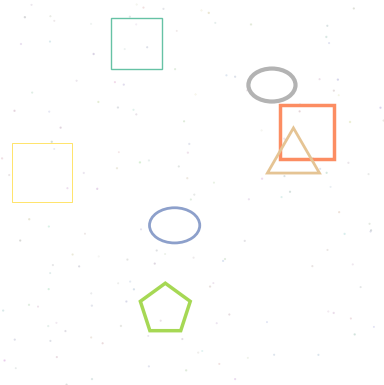[{"shape": "square", "thickness": 1, "radius": 0.33, "center": [0.354, 0.888]}, {"shape": "square", "thickness": 2.5, "radius": 0.35, "center": [0.796, 0.657]}, {"shape": "oval", "thickness": 2, "radius": 0.33, "center": [0.454, 0.415]}, {"shape": "pentagon", "thickness": 2.5, "radius": 0.34, "center": [0.429, 0.196]}, {"shape": "square", "thickness": 0.5, "radius": 0.39, "center": [0.11, 0.552]}, {"shape": "triangle", "thickness": 2, "radius": 0.39, "center": [0.762, 0.59]}, {"shape": "oval", "thickness": 3, "radius": 0.31, "center": [0.706, 0.779]}]